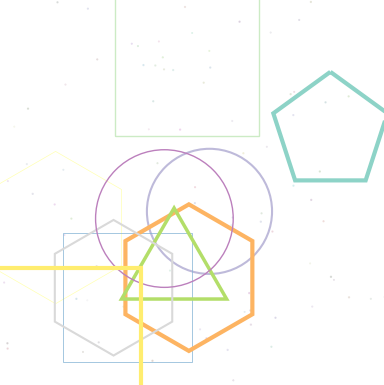[{"shape": "pentagon", "thickness": 3, "radius": 0.78, "center": [0.858, 0.658]}, {"shape": "hexagon", "thickness": 0.5, "radius": 0.99, "center": [0.144, 0.409]}, {"shape": "circle", "thickness": 1.5, "radius": 0.81, "center": [0.544, 0.451]}, {"shape": "square", "thickness": 0.5, "radius": 0.84, "center": [0.331, 0.228]}, {"shape": "hexagon", "thickness": 3, "radius": 0.95, "center": [0.491, 0.279]}, {"shape": "triangle", "thickness": 2.5, "radius": 0.79, "center": [0.452, 0.302]}, {"shape": "hexagon", "thickness": 1.5, "radius": 0.88, "center": [0.295, 0.253]}, {"shape": "circle", "thickness": 1, "radius": 0.89, "center": [0.427, 0.432]}, {"shape": "square", "thickness": 1, "radius": 0.93, "center": [0.486, 0.832]}, {"shape": "square", "thickness": 3, "radius": 0.95, "center": [0.176, 0.115]}]